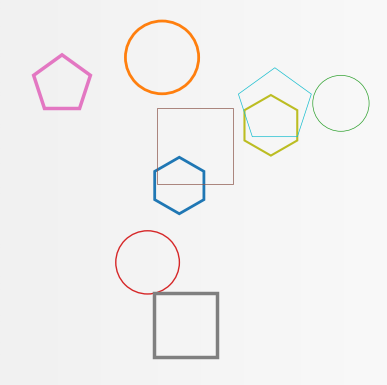[{"shape": "hexagon", "thickness": 2, "radius": 0.37, "center": [0.463, 0.518]}, {"shape": "circle", "thickness": 2, "radius": 0.47, "center": [0.418, 0.851]}, {"shape": "circle", "thickness": 0.5, "radius": 0.36, "center": [0.88, 0.732]}, {"shape": "circle", "thickness": 1, "radius": 0.41, "center": [0.381, 0.319]}, {"shape": "square", "thickness": 0.5, "radius": 0.49, "center": [0.503, 0.621]}, {"shape": "pentagon", "thickness": 2.5, "radius": 0.39, "center": [0.16, 0.781]}, {"shape": "square", "thickness": 2.5, "radius": 0.41, "center": [0.478, 0.156]}, {"shape": "hexagon", "thickness": 1.5, "radius": 0.39, "center": [0.699, 0.675]}, {"shape": "pentagon", "thickness": 0.5, "radius": 0.49, "center": [0.709, 0.725]}]